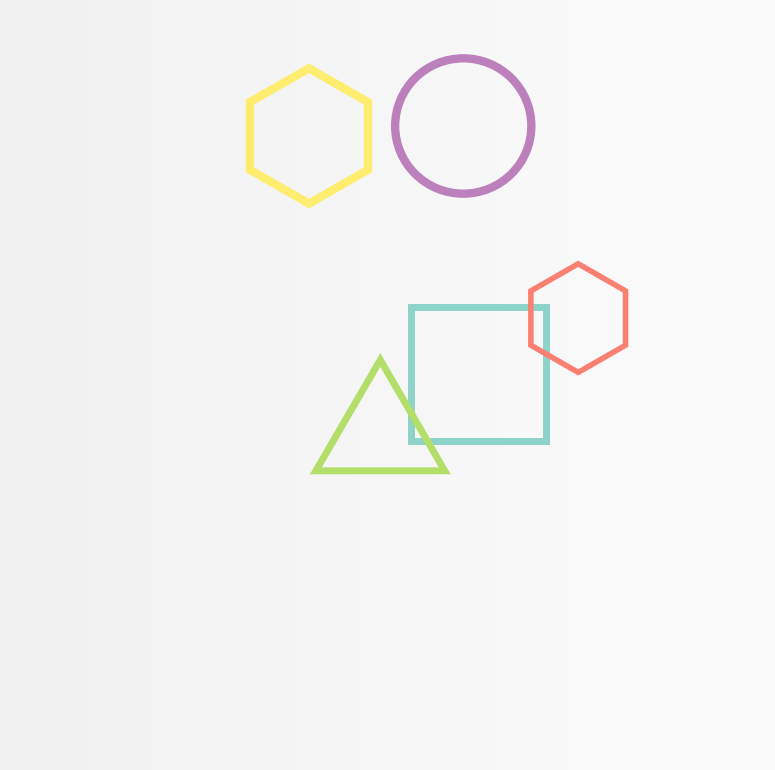[{"shape": "square", "thickness": 2.5, "radius": 0.43, "center": [0.618, 0.514]}, {"shape": "hexagon", "thickness": 2, "radius": 0.35, "center": [0.746, 0.587]}, {"shape": "triangle", "thickness": 2.5, "radius": 0.48, "center": [0.491, 0.437]}, {"shape": "circle", "thickness": 3, "radius": 0.44, "center": [0.598, 0.836]}, {"shape": "hexagon", "thickness": 3, "radius": 0.44, "center": [0.399, 0.823]}]